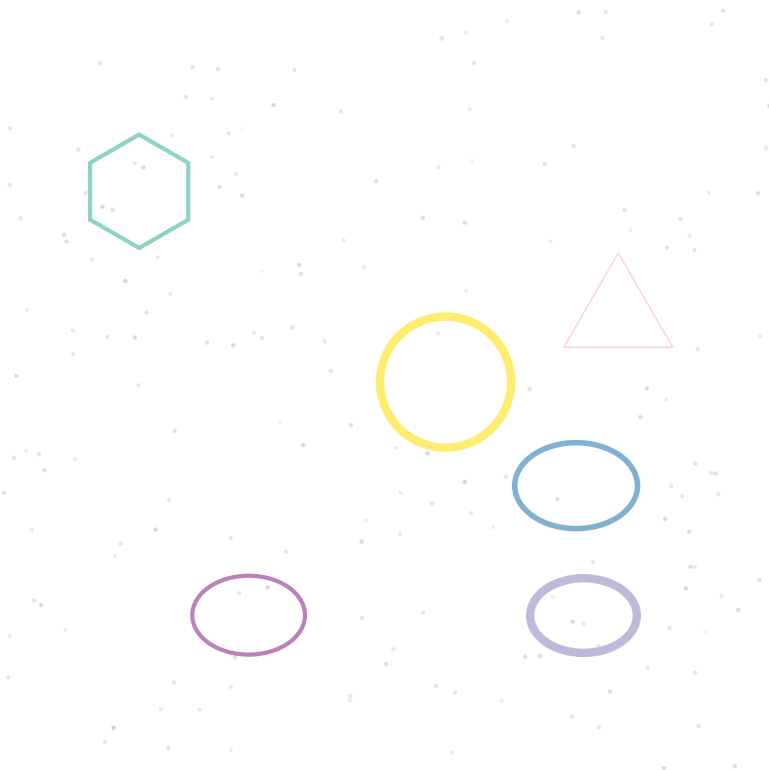[{"shape": "hexagon", "thickness": 1.5, "radius": 0.37, "center": [0.181, 0.752]}, {"shape": "oval", "thickness": 3, "radius": 0.35, "center": [0.758, 0.201]}, {"shape": "oval", "thickness": 2, "radius": 0.4, "center": [0.748, 0.369]}, {"shape": "triangle", "thickness": 0.5, "radius": 0.41, "center": [0.803, 0.59]}, {"shape": "oval", "thickness": 1.5, "radius": 0.37, "center": [0.323, 0.201]}, {"shape": "circle", "thickness": 3, "radius": 0.43, "center": [0.579, 0.504]}]